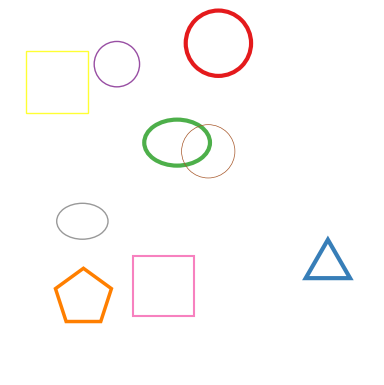[{"shape": "circle", "thickness": 3, "radius": 0.42, "center": [0.567, 0.888]}, {"shape": "triangle", "thickness": 3, "radius": 0.33, "center": [0.852, 0.311]}, {"shape": "oval", "thickness": 3, "radius": 0.43, "center": [0.46, 0.63]}, {"shape": "circle", "thickness": 1, "radius": 0.29, "center": [0.304, 0.833]}, {"shape": "pentagon", "thickness": 2.5, "radius": 0.38, "center": [0.217, 0.227]}, {"shape": "square", "thickness": 1, "radius": 0.4, "center": [0.149, 0.788]}, {"shape": "circle", "thickness": 0.5, "radius": 0.35, "center": [0.541, 0.607]}, {"shape": "square", "thickness": 1.5, "radius": 0.39, "center": [0.425, 0.257]}, {"shape": "oval", "thickness": 1, "radius": 0.33, "center": [0.214, 0.425]}]